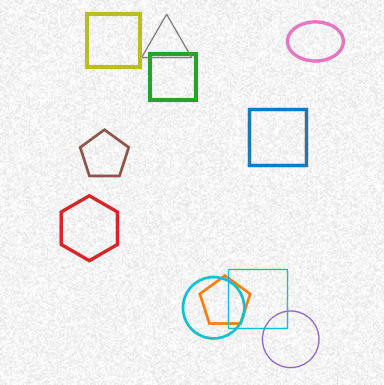[{"shape": "square", "thickness": 2.5, "radius": 0.36, "center": [0.721, 0.645]}, {"shape": "pentagon", "thickness": 2, "radius": 0.34, "center": [0.584, 0.215]}, {"shape": "square", "thickness": 3, "radius": 0.3, "center": [0.449, 0.799]}, {"shape": "hexagon", "thickness": 2.5, "radius": 0.42, "center": [0.232, 0.407]}, {"shape": "circle", "thickness": 1, "radius": 0.37, "center": [0.755, 0.119]}, {"shape": "pentagon", "thickness": 2, "radius": 0.33, "center": [0.271, 0.597]}, {"shape": "oval", "thickness": 2.5, "radius": 0.36, "center": [0.819, 0.892]}, {"shape": "triangle", "thickness": 1, "radius": 0.37, "center": [0.433, 0.888]}, {"shape": "square", "thickness": 3, "radius": 0.34, "center": [0.295, 0.895]}, {"shape": "square", "thickness": 1, "radius": 0.38, "center": [0.67, 0.224]}, {"shape": "circle", "thickness": 2, "radius": 0.4, "center": [0.555, 0.201]}]